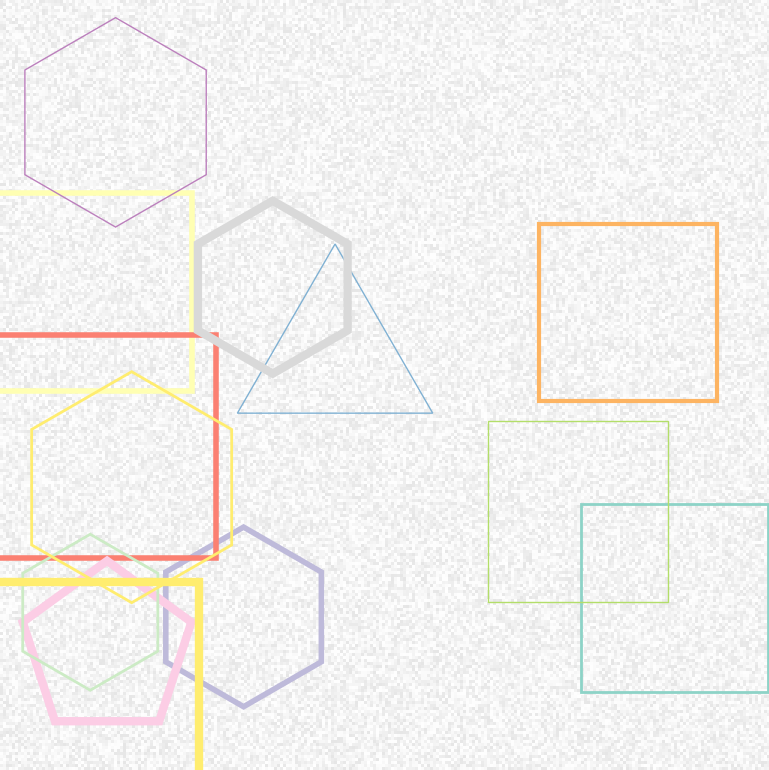[{"shape": "square", "thickness": 1, "radius": 0.61, "center": [0.876, 0.223]}, {"shape": "square", "thickness": 2, "radius": 0.64, "center": [0.121, 0.621]}, {"shape": "hexagon", "thickness": 2, "radius": 0.58, "center": [0.316, 0.199]}, {"shape": "square", "thickness": 2, "radius": 0.72, "center": [0.136, 0.42]}, {"shape": "triangle", "thickness": 0.5, "radius": 0.73, "center": [0.435, 0.537]}, {"shape": "square", "thickness": 1.5, "radius": 0.58, "center": [0.816, 0.594]}, {"shape": "square", "thickness": 0.5, "radius": 0.59, "center": [0.751, 0.336]}, {"shape": "pentagon", "thickness": 3, "radius": 0.58, "center": [0.139, 0.157]}, {"shape": "hexagon", "thickness": 3, "radius": 0.56, "center": [0.354, 0.627]}, {"shape": "hexagon", "thickness": 0.5, "radius": 0.68, "center": [0.15, 0.841]}, {"shape": "hexagon", "thickness": 1, "radius": 0.51, "center": [0.117, 0.205]}, {"shape": "hexagon", "thickness": 1, "radius": 0.75, "center": [0.171, 0.367]}, {"shape": "square", "thickness": 3, "radius": 0.66, "center": [0.127, 0.113]}]